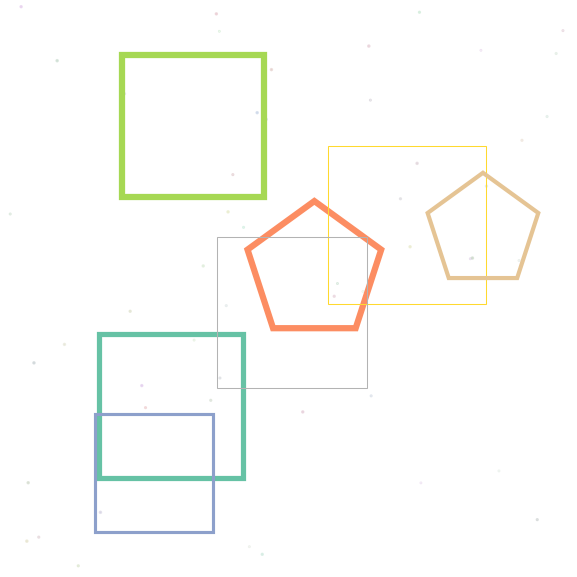[{"shape": "square", "thickness": 2.5, "radius": 0.62, "center": [0.296, 0.297]}, {"shape": "pentagon", "thickness": 3, "radius": 0.61, "center": [0.544, 0.529]}, {"shape": "square", "thickness": 1.5, "radius": 0.51, "center": [0.266, 0.18]}, {"shape": "square", "thickness": 3, "radius": 0.62, "center": [0.334, 0.78]}, {"shape": "square", "thickness": 0.5, "radius": 0.68, "center": [0.704, 0.609]}, {"shape": "pentagon", "thickness": 2, "radius": 0.5, "center": [0.836, 0.599]}, {"shape": "square", "thickness": 0.5, "radius": 0.65, "center": [0.506, 0.458]}]